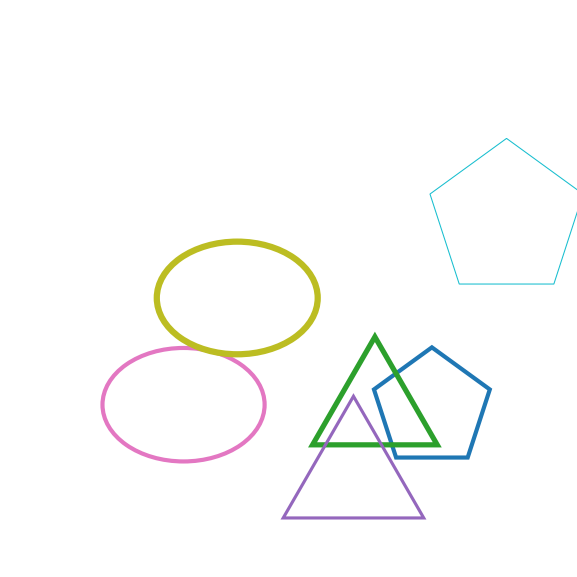[{"shape": "pentagon", "thickness": 2, "radius": 0.53, "center": [0.748, 0.292]}, {"shape": "triangle", "thickness": 2.5, "radius": 0.62, "center": [0.649, 0.291]}, {"shape": "triangle", "thickness": 1.5, "radius": 0.7, "center": [0.612, 0.172]}, {"shape": "oval", "thickness": 2, "radius": 0.7, "center": [0.318, 0.298]}, {"shape": "oval", "thickness": 3, "radius": 0.7, "center": [0.411, 0.483]}, {"shape": "pentagon", "thickness": 0.5, "radius": 0.7, "center": [0.877, 0.62]}]